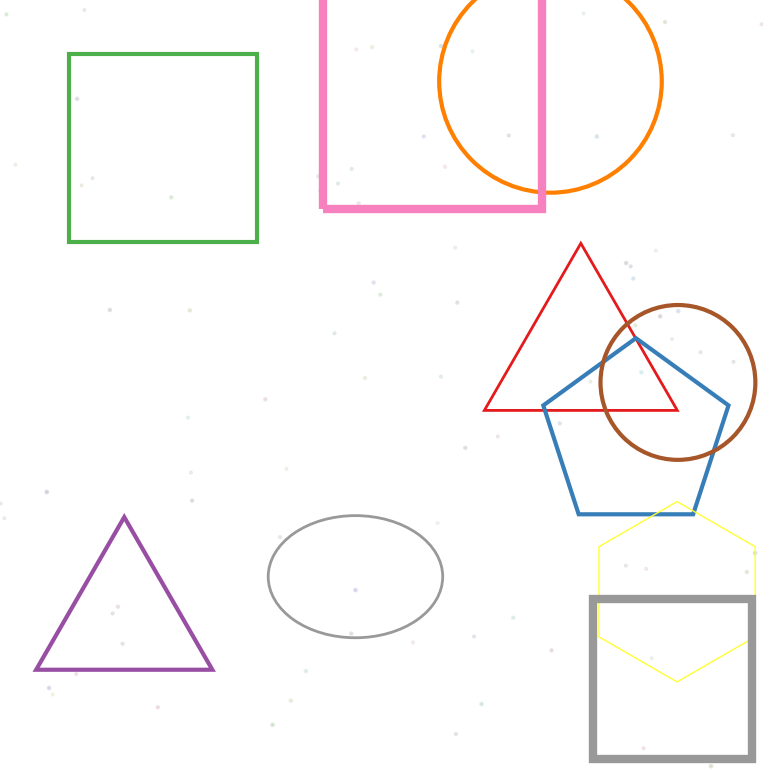[{"shape": "triangle", "thickness": 1, "radius": 0.72, "center": [0.754, 0.539]}, {"shape": "pentagon", "thickness": 1.5, "radius": 0.63, "center": [0.826, 0.434]}, {"shape": "square", "thickness": 1.5, "radius": 0.61, "center": [0.212, 0.808]}, {"shape": "triangle", "thickness": 1.5, "radius": 0.66, "center": [0.161, 0.196]}, {"shape": "circle", "thickness": 1.5, "radius": 0.72, "center": [0.715, 0.894]}, {"shape": "hexagon", "thickness": 0.5, "radius": 0.59, "center": [0.879, 0.231]}, {"shape": "circle", "thickness": 1.5, "radius": 0.5, "center": [0.88, 0.503]}, {"shape": "square", "thickness": 3, "radius": 0.71, "center": [0.562, 0.871]}, {"shape": "oval", "thickness": 1, "radius": 0.57, "center": [0.462, 0.251]}, {"shape": "square", "thickness": 3, "radius": 0.52, "center": [0.873, 0.118]}]